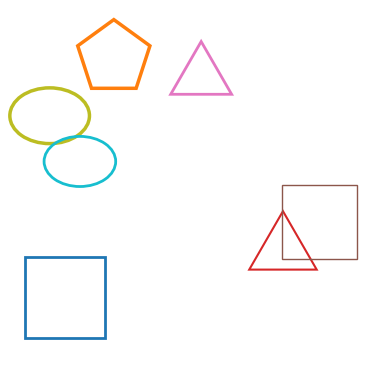[{"shape": "square", "thickness": 2, "radius": 0.52, "center": [0.169, 0.227]}, {"shape": "pentagon", "thickness": 2.5, "radius": 0.49, "center": [0.296, 0.85]}, {"shape": "triangle", "thickness": 1.5, "radius": 0.51, "center": [0.735, 0.35]}, {"shape": "square", "thickness": 1, "radius": 0.48, "center": [0.83, 0.423]}, {"shape": "triangle", "thickness": 2, "radius": 0.46, "center": [0.523, 0.801]}, {"shape": "oval", "thickness": 2.5, "radius": 0.52, "center": [0.129, 0.699]}, {"shape": "oval", "thickness": 2, "radius": 0.46, "center": [0.207, 0.581]}]